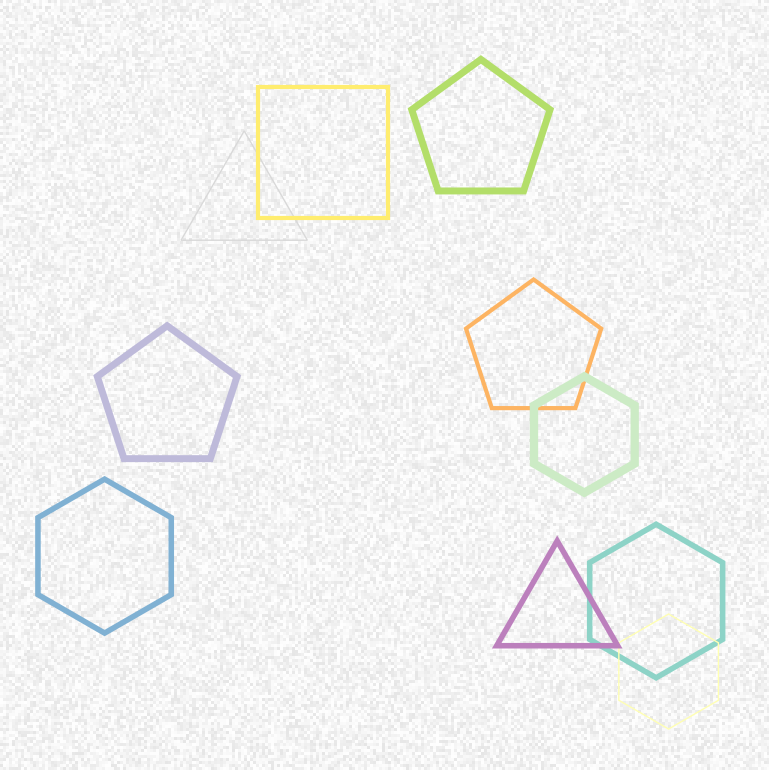[{"shape": "hexagon", "thickness": 2, "radius": 0.5, "center": [0.852, 0.219]}, {"shape": "hexagon", "thickness": 0.5, "radius": 0.37, "center": [0.868, 0.128]}, {"shape": "pentagon", "thickness": 2.5, "radius": 0.48, "center": [0.217, 0.482]}, {"shape": "hexagon", "thickness": 2, "radius": 0.5, "center": [0.136, 0.278]}, {"shape": "pentagon", "thickness": 1.5, "radius": 0.46, "center": [0.693, 0.545]}, {"shape": "pentagon", "thickness": 2.5, "radius": 0.47, "center": [0.625, 0.828]}, {"shape": "triangle", "thickness": 0.5, "radius": 0.47, "center": [0.317, 0.735]}, {"shape": "triangle", "thickness": 2, "radius": 0.45, "center": [0.724, 0.207]}, {"shape": "hexagon", "thickness": 3, "radius": 0.38, "center": [0.759, 0.436]}, {"shape": "square", "thickness": 1.5, "radius": 0.42, "center": [0.419, 0.802]}]